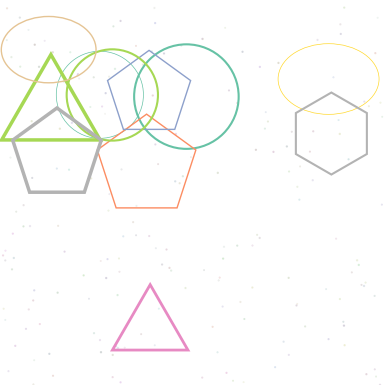[{"shape": "circle", "thickness": 0.5, "radius": 0.57, "center": [0.259, 0.754]}, {"shape": "circle", "thickness": 1.5, "radius": 0.68, "center": [0.484, 0.749]}, {"shape": "pentagon", "thickness": 1, "radius": 0.67, "center": [0.381, 0.569]}, {"shape": "pentagon", "thickness": 1, "radius": 0.57, "center": [0.387, 0.756]}, {"shape": "triangle", "thickness": 2, "radius": 0.57, "center": [0.39, 0.147]}, {"shape": "triangle", "thickness": 2.5, "radius": 0.74, "center": [0.132, 0.71]}, {"shape": "circle", "thickness": 1.5, "radius": 0.59, "center": [0.292, 0.753]}, {"shape": "oval", "thickness": 0.5, "radius": 0.66, "center": [0.853, 0.795]}, {"shape": "oval", "thickness": 1, "radius": 0.62, "center": [0.126, 0.871]}, {"shape": "pentagon", "thickness": 2.5, "radius": 0.6, "center": [0.148, 0.599]}, {"shape": "hexagon", "thickness": 1.5, "radius": 0.53, "center": [0.861, 0.653]}]